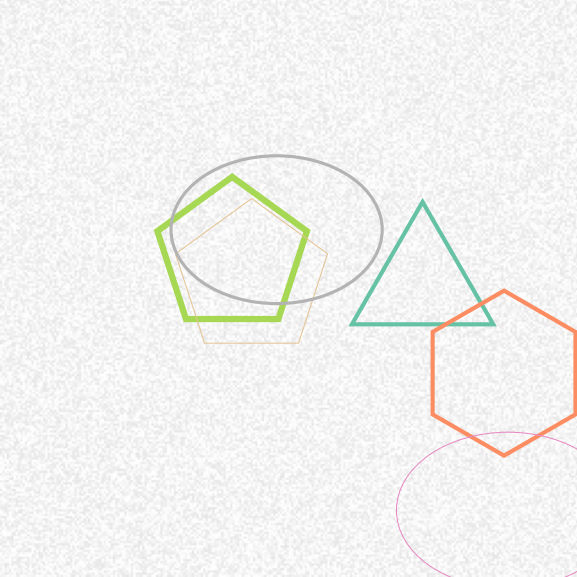[{"shape": "triangle", "thickness": 2, "radius": 0.71, "center": [0.732, 0.508]}, {"shape": "hexagon", "thickness": 2, "radius": 0.71, "center": [0.873, 0.353]}, {"shape": "oval", "thickness": 0.5, "radius": 0.97, "center": [0.88, 0.116]}, {"shape": "pentagon", "thickness": 3, "radius": 0.68, "center": [0.402, 0.557]}, {"shape": "pentagon", "thickness": 0.5, "radius": 0.69, "center": [0.436, 0.517]}, {"shape": "oval", "thickness": 1.5, "radius": 0.91, "center": [0.479, 0.601]}]